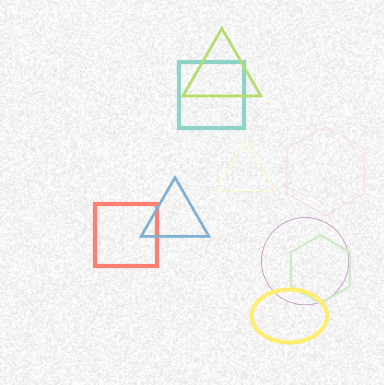[{"shape": "square", "thickness": 3, "radius": 0.42, "center": [0.55, 0.753]}, {"shape": "triangle", "thickness": 0.5, "radius": 0.44, "center": [0.637, 0.549]}, {"shape": "square", "thickness": 3, "radius": 0.4, "center": [0.328, 0.391]}, {"shape": "triangle", "thickness": 2, "radius": 0.51, "center": [0.455, 0.437]}, {"shape": "triangle", "thickness": 2, "radius": 0.58, "center": [0.576, 0.809]}, {"shape": "hexagon", "thickness": 0.5, "radius": 0.58, "center": [0.845, 0.556]}, {"shape": "circle", "thickness": 0.5, "radius": 0.57, "center": [0.793, 0.322]}, {"shape": "hexagon", "thickness": 1.5, "radius": 0.44, "center": [0.832, 0.301]}, {"shape": "oval", "thickness": 3, "radius": 0.49, "center": [0.751, 0.179]}]